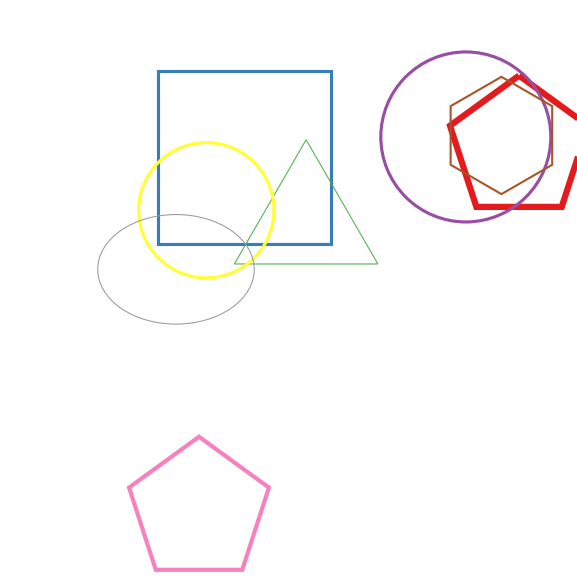[{"shape": "pentagon", "thickness": 3, "radius": 0.63, "center": [0.899, 0.743]}, {"shape": "square", "thickness": 1.5, "radius": 0.75, "center": [0.423, 0.726]}, {"shape": "triangle", "thickness": 0.5, "radius": 0.72, "center": [0.53, 0.614]}, {"shape": "circle", "thickness": 1.5, "radius": 0.74, "center": [0.807, 0.762]}, {"shape": "circle", "thickness": 1.5, "radius": 0.59, "center": [0.357, 0.635]}, {"shape": "hexagon", "thickness": 1, "radius": 0.51, "center": [0.868, 0.765]}, {"shape": "pentagon", "thickness": 2, "radius": 0.64, "center": [0.345, 0.116]}, {"shape": "oval", "thickness": 0.5, "radius": 0.68, "center": [0.305, 0.533]}]